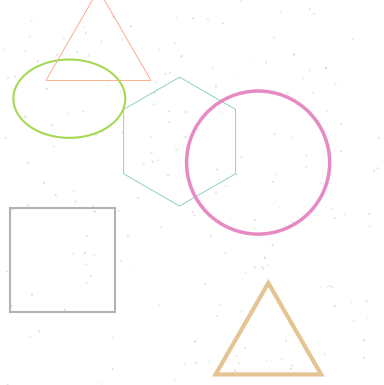[{"shape": "hexagon", "thickness": 0.5, "radius": 0.84, "center": [0.466, 0.632]}, {"shape": "triangle", "thickness": 0.5, "radius": 0.79, "center": [0.256, 0.87]}, {"shape": "circle", "thickness": 2.5, "radius": 0.93, "center": [0.67, 0.578]}, {"shape": "oval", "thickness": 1.5, "radius": 0.73, "center": [0.18, 0.744]}, {"shape": "triangle", "thickness": 3, "radius": 0.79, "center": [0.697, 0.107]}, {"shape": "square", "thickness": 1.5, "radius": 0.68, "center": [0.162, 0.324]}]